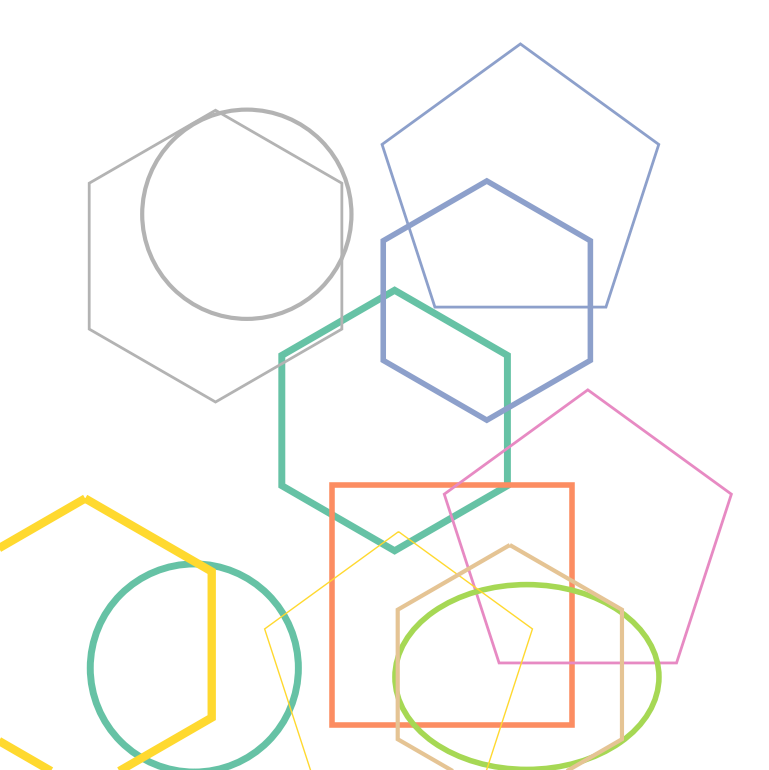[{"shape": "hexagon", "thickness": 2.5, "radius": 0.85, "center": [0.512, 0.454]}, {"shape": "circle", "thickness": 2.5, "radius": 0.68, "center": [0.252, 0.132]}, {"shape": "square", "thickness": 2, "radius": 0.78, "center": [0.587, 0.214]}, {"shape": "pentagon", "thickness": 1, "radius": 0.94, "center": [0.676, 0.754]}, {"shape": "hexagon", "thickness": 2, "radius": 0.78, "center": [0.632, 0.61]}, {"shape": "pentagon", "thickness": 1, "radius": 0.98, "center": [0.763, 0.298]}, {"shape": "oval", "thickness": 2, "radius": 0.86, "center": [0.684, 0.121]}, {"shape": "hexagon", "thickness": 3, "radius": 0.95, "center": [0.111, 0.163]}, {"shape": "pentagon", "thickness": 0.5, "radius": 0.91, "center": [0.518, 0.127]}, {"shape": "hexagon", "thickness": 1.5, "radius": 0.84, "center": [0.662, 0.124]}, {"shape": "hexagon", "thickness": 1, "radius": 0.95, "center": [0.28, 0.667]}, {"shape": "circle", "thickness": 1.5, "radius": 0.68, "center": [0.321, 0.722]}]